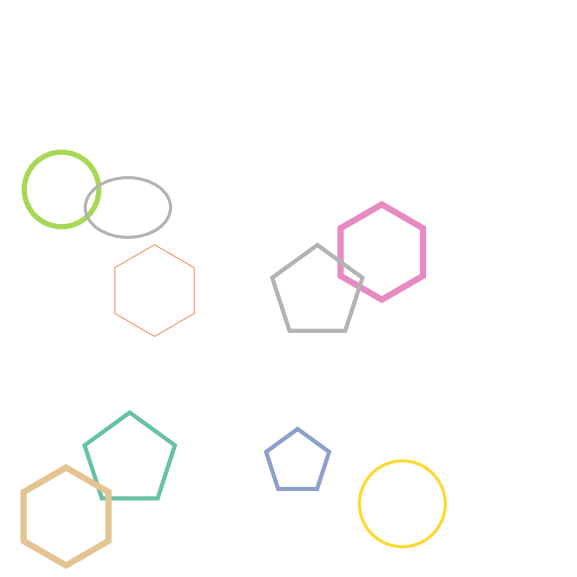[{"shape": "pentagon", "thickness": 2, "radius": 0.41, "center": [0.225, 0.203]}, {"shape": "hexagon", "thickness": 0.5, "radius": 0.4, "center": [0.268, 0.496]}, {"shape": "pentagon", "thickness": 2, "radius": 0.29, "center": [0.515, 0.199]}, {"shape": "hexagon", "thickness": 3, "radius": 0.41, "center": [0.661, 0.563]}, {"shape": "circle", "thickness": 2.5, "radius": 0.32, "center": [0.107, 0.671]}, {"shape": "circle", "thickness": 1.5, "radius": 0.37, "center": [0.697, 0.127]}, {"shape": "hexagon", "thickness": 3, "radius": 0.42, "center": [0.114, 0.105]}, {"shape": "pentagon", "thickness": 2, "radius": 0.41, "center": [0.55, 0.493]}, {"shape": "oval", "thickness": 1.5, "radius": 0.37, "center": [0.221, 0.64]}]